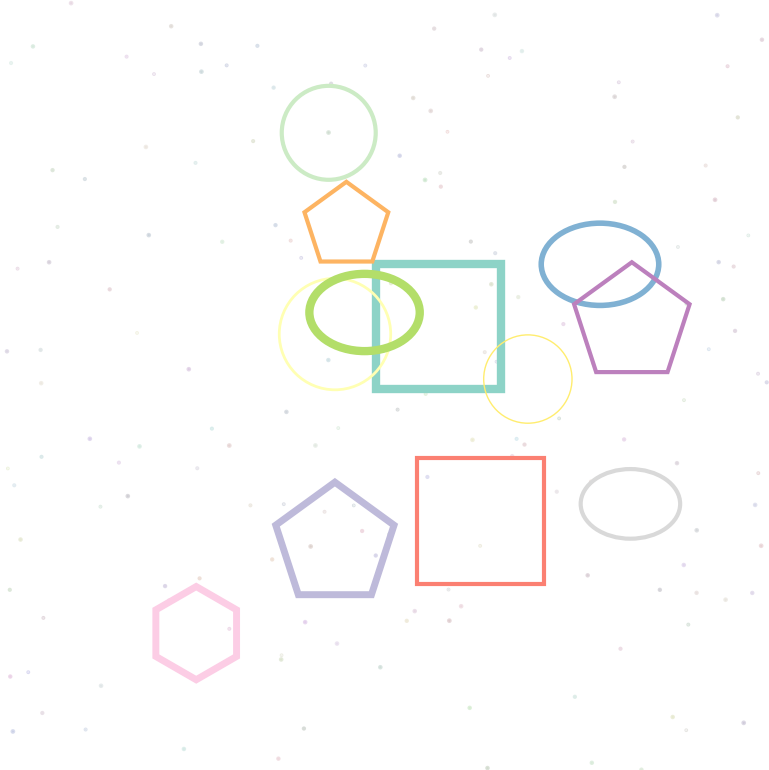[{"shape": "square", "thickness": 3, "radius": 0.41, "center": [0.569, 0.576]}, {"shape": "circle", "thickness": 1, "radius": 0.36, "center": [0.435, 0.566]}, {"shape": "pentagon", "thickness": 2.5, "radius": 0.4, "center": [0.435, 0.293]}, {"shape": "square", "thickness": 1.5, "radius": 0.41, "center": [0.624, 0.323]}, {"shape": "oval", "thickness": 2, "radius": 0.38, "center": [0.779, 0.657]}, {"shape": "pentagon", "thickness": 1.5, "radius": 0.29, "center": [0.45, 0.707]}, {"shape": "oval", "thickness": 3, "radius": 0.36, "center": [0.473, 0.594]}, {"shape": "hexagon", "thickness": 2.5, "radius": 0.3, "center": [0.255, 0.178]}, {"shape": "oval", "thickness": 1.5, "radius": 0.32, "center": [0.819, 0.346]}, {"shape": "pentagon", "thickness": 1.5, "radius": 0.39, "center": [0.821, 0.581]}, {"shape": "circle", "thickness": 1.5, "radius": 0.31, "center": [0.427, 0.828]}, {"shape": "circle", "thickness": 0.5, "radius": 0.29, "center": [0.686, 0.508]}]